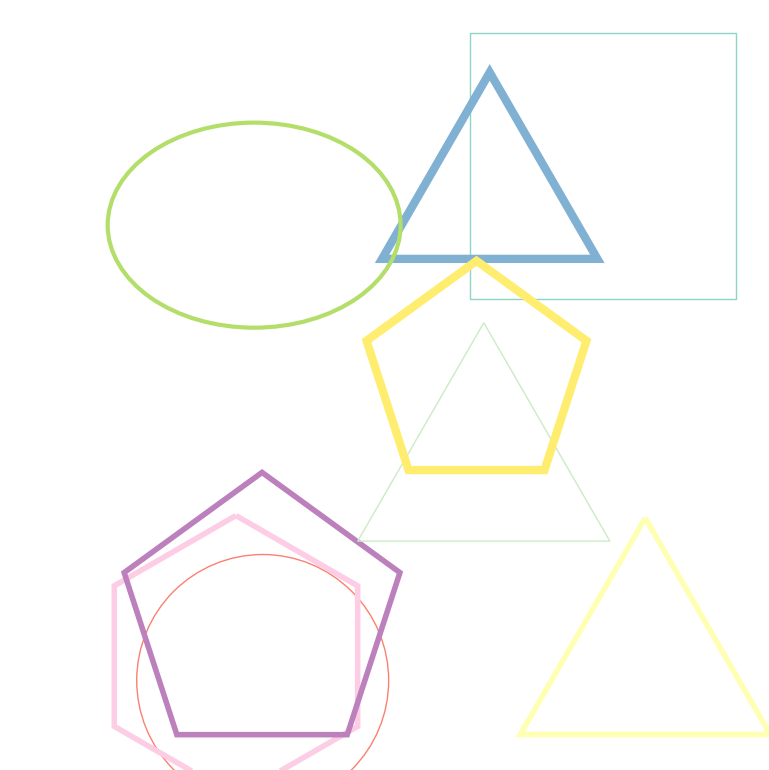[{"shape": "square", "thickness": 0.5, "radius": 0.86, "center": [0.783, 0.785]}, {"shape": "triangle", "thickness": 2, "radius": 0.94, "center": [0.838, 0.14]}, {"shape": "circle", "thickness": 0.5, "radius": 0.82, "center": [0.341, 0.116]}, {"shape": "triangle", "thickness": 3, "radius": 0.81, "center": [0.636, 0.745]}, {"shape": "oval", "thickness": 1.5, "radius": 0.95, "center": [0.33, 0.708]}, {"shape": "hexagon", "thickness": 2, "radius": 0.91, "center": [0.306, 0.148]}, {"shape": "pentagon", "thickness": 2, "radius": 0.94, "center": [0.34, 0.198]}, {"shape": "triangle", "thickness": 0.5, "radius": 0.95, "center": [0.628, 0.392]}, {"shape": "pentagon", "thickness": 3, "radius": 0.75, "center": [0.619, 0.511]}]